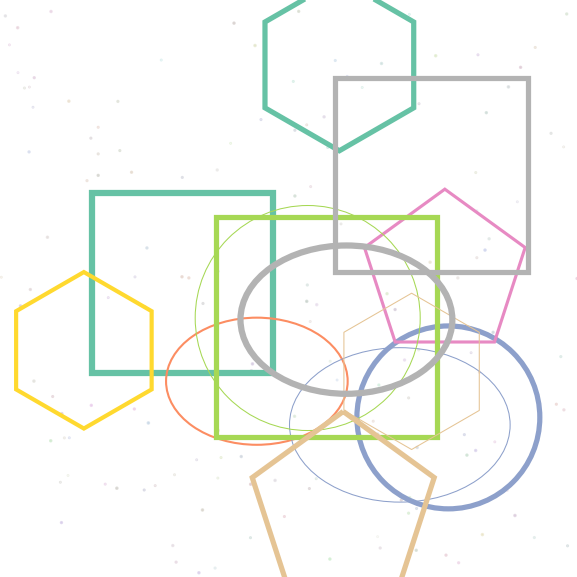[{"shape": "hexagon", "thickness": 2.5, "radius": 0.74, "center": [0.588, 0.887]}, {"shape": "square", "thickness": 3, "radius": 0.78, "center": [0.316, 0.509]}, {"shape": "oval", "thickness": 1, "radius": 0.79, "center": [0.445, 0.339]}, {"shape": "oval", "thickness": 0.5, "radius": 0.96, "center": [0.692, 0.263]}, {"shape": "circle", "thickness": 2.5, "radius": 0.79, "center": [0.776, 0.276]}, {"shape": "pentagon", "thickness": 1.5, "radius": 0.73, "center": [0.77, 0.525]}, {"shape": "circle", "thickness": 0.5, "radius": 0.97, "center": [0.533, 0.448]}, {"shape": "square", "thickness": 2.5, "radius": 0.95, "center": [0.566, 0.433]}, {"shape": "hexagon", "thickness": 2, "radius": 0.68, "center": [0.145, 0.393]}, {"shape": "pentagon", "thickness": 2.5, "radius": 0.83, "center": [0.594, 0.121]}, {"shape": "hexagon", "thickness": 0.5, "radius": 0.68, "center": [0.713, 0.356]}, {"shape": "oval", "thickness": 3, "radius": 0.92, "center": [0.6, 0.446]}, {"shape": "square", "thickness": 2.5, "radius": 0.84, "center": [0.747, 0.696]}]